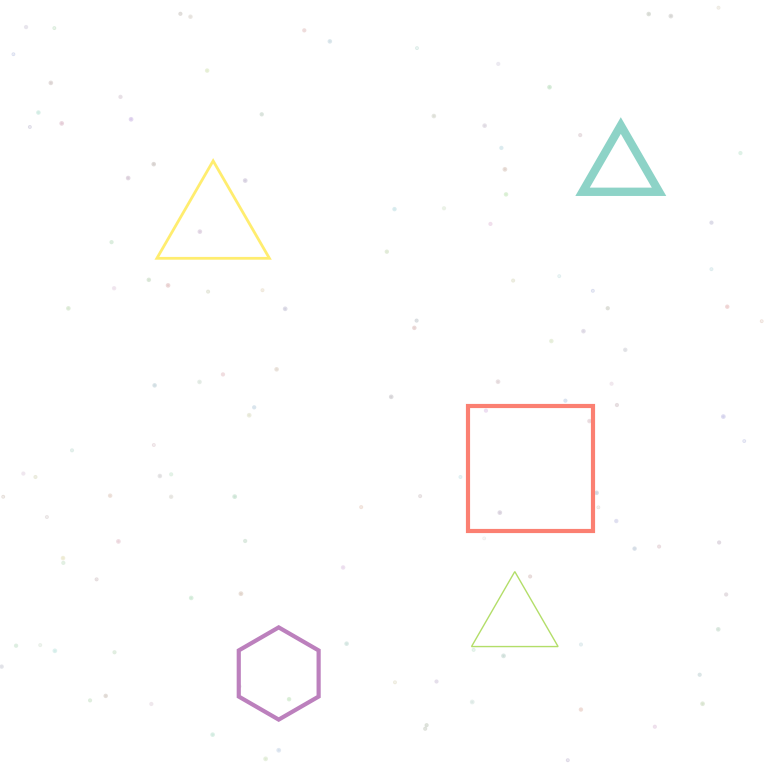[{"shape": "triangle", "thickness": 3, "radius": 0.29, "center": [0.806, 0.78]}, {"shape": "square", "thickness": 1.5, "radius": 0.4, "center": [0.689, 0.392]}, {"shape": "triangle", "thickness": 0.5, "radius": 0.32, "center": [0.669, 0.193]}, {"shape": "hexagon", "thickness": 1.5, "radius": 0.3, "center": [0.362, 0.125]}, {"shape": "triangle", "thickness": 1, "radius": 0.42, "center": [0.277, 0.707]}]